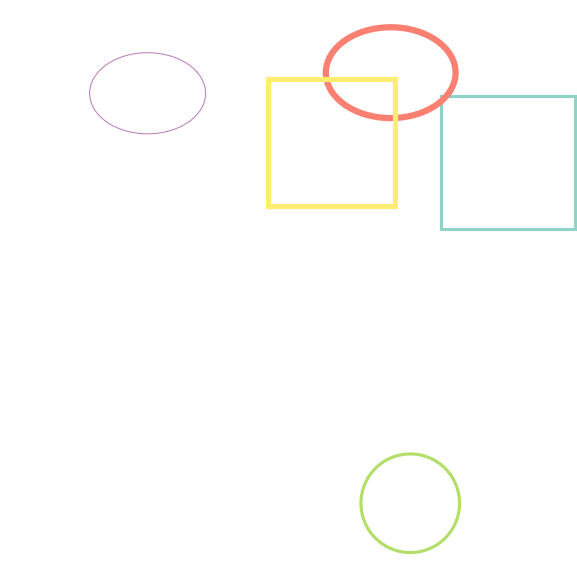[{"shape": "square", "thickness": 1.5, "radius": 0.58, "center": [0.88, 0.718]}, {"shape": "oval", "thickness": 3, "radius": 0.56, "center": [0.677, 0.873]}, {"shape": "circle", "thickness": 1.5, "radius": 0.43, "center": [0.71, 0.128]}, {"shape": "oval", "thickness": 0.5, "radius": 0.5, "center": [0.256, 0.838]}, {"shape": "square", "thickness": 2.5, "radius": 0.55, "center": [0.574, 0.753]}]